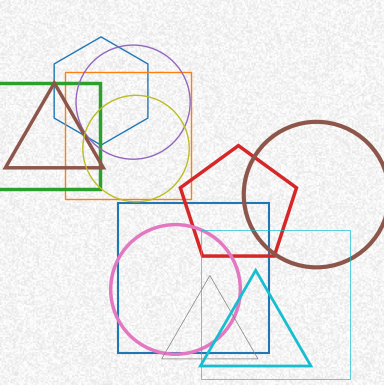[{"shape": "hexagon", "thickness": 1, "radius": 0.7, "center": [0.262, 0.764]}, {"shape": "square", "thickness": 1.5, "radius": 0.98, "center": [0.502, 0.277]}, {"shape": "square", "thickness": 1, "radius": 0.82, "center": [0.333, 0.649]}, {"shape": "square", "thickness": 2.5, "radius": 0.69, "center": [0.122, 0.646]}, {"shape": "pentagon", "thickness": 2.5, "radius": 0.79, "center": [0.619, 0.463]}, {"shape": "circle", "thickness": 1, "radius": 0.74, "center": [0.346, 0.735]}, {"shape": "triangle", "thickness": 2.5, "radius": 0.73, "center": [0.141, 0.638]}, {"shape": "circle", "thickness": 3, "radius": 0.95, "center": [0.822, 0.495]}, {"shape": "circle", "thickness": 2.5, "radius": 0.84, "center": [0.456, 0.248]}, {"shape": "triangle", "thickness": 0.5, "radius": 0.72, "center": [0.545, 0.14]}, {"shape": "circle", "thickness": 1, "radius": 0.69, "center": [0.353, 0.614]}, {"shape": "square", "thickness": 0.5, "radius": 0.97, "center": [0.716, 0.209]}, {"shape": "triangle", "thickness": 2, "radius": 0.83, "center": [0.664, 0.132]}]